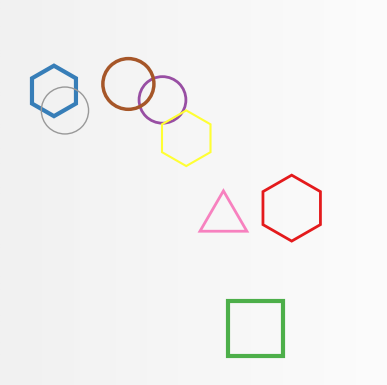[{"shape": "hexagon", "thickness": 2, "radius": 0.43, "center": [0.753, 0.459]}, {"shape": "hexagon", "thickness": 3, "radius": 0.33, "center": [0.139, 0.764]}, {"shape": "square", "thickness": 3, "radius": 0.36, "center": [0.66, 0.146]}, {"shape": "circle", "thickness": 2, "radius": 0.3, "center": [0.419, 0.74]}, {"shape": "hexagon", "thickness": 1.5, "radius": 0.36, "center": [0.481, 0.641]}, {"shape": "circle", "thickness": 2.5, "radius": 0.33, "center": [0.331, 0.782]}, {"shape": "triangle", "thickness": 2, "radius": 0.35, "center": [0.577, 0.434]}, {"shape": "circle", "thickness": 1, "radius": 0.3, "center": [0.168, 0.713]}]